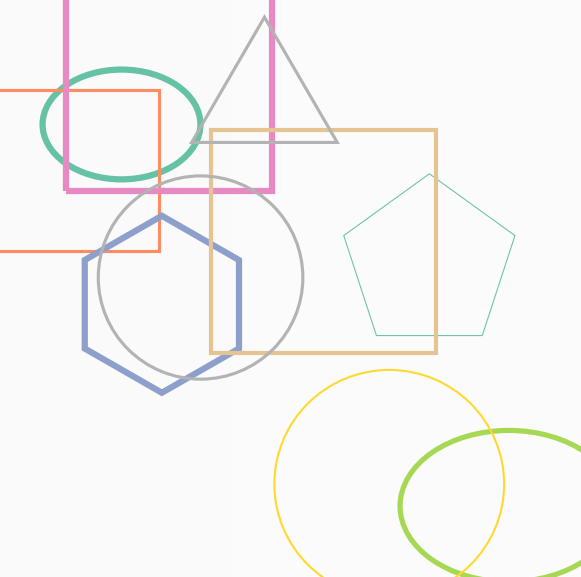[{"shape": "pentagon", "thickness": 0.5, "radius": 0.77, "center": [0.739, 0.543]}, {"shape": "oval", "thickness": 3, "radius": 0.68, "center": [0.209, 0.784]}, {"shape": "square", "thickness": 1.5, "radius": 0.7, "center": [0.134, 0.704]}, {"shape": "hexagon", "thickness": 3, "radius": 0.77, "center": [0.278, 0.472]}, {"shape": "square", "thickness": 3, "radius": 0.89, "center": [0.291, 0.846]}, {"shape": "oval", "thickness": 2.5, "radius": 0.94, "center": [0.875, 0.123]}, {"shape": "circle", "thickness": 1, "radius": 0.99, "center": [0.67, 0.161]}, {"shape": "square", "thickness": 2, "radius": 0.97, "center": [0.556, 0.581]}, {"shape": "triangle", "thickness": 1.5, "radius": 0.72, "center": [0.455, 0.825]}, {"shape": "circle", "thickness": 1.5, "radius": 0.88, "center": [0.345, 0.519]}]